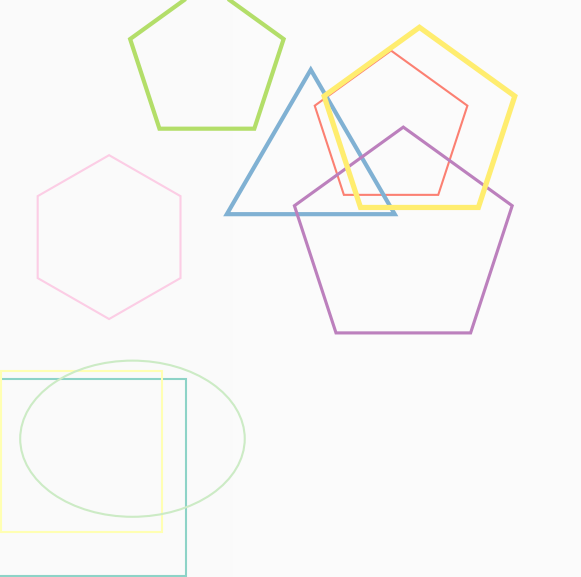[{"shape": "square", "thickness": 1, "radius": 0.85, "center": [0.15, 0.172]}, {"shape": "square", "thickness": 1, "radius": 0.7, "center": [0.14, 0.218]}, {"shape": "pentagon", "thickness": 1, "radius": 0.69, "center": [0.673, 0.773]}, {"shape": "triangle", "thickness": 2, "radius": 0.83, "center": [0.535, 0.712]}, {"shape": "pentagon", "thickness": 2, "radius": 0.69, "center": [0.356, 0.889]}, {"shape": "hexagon", "thickness": 1, "radius": 0.71, "center": [0.188, 0.589]}, {"shape": "pentagon", "thickness": 1.5, "radius": 0.98, "center": [0.694, 0.582]}, {"shape": "oval", "thickness": 1, "radius": 0.97, "center": [0.228, 0.239]}, {"shape": "pentagon", "thickness": 2.5, "radius": 0.86, "center": [0.722, 0.779]}]